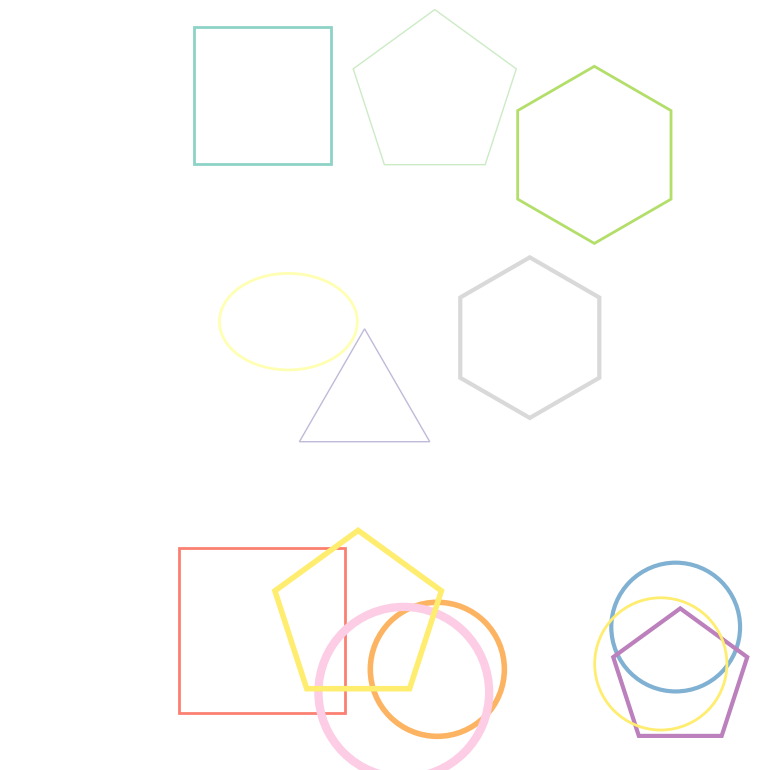[{"shape": "square", "thickness": 1, "radius": 0.44, "center": [0.341, 0.876]}, {"shape": "oval", "thickness": 1, "radius": 0.45, "center": [0.375, 0.582]}, {"shape": "triangle", "thickness": 0.5, "radius": 0.49, "center": [0.473, 0.475]}, {"shape": "square", "thickness": 1, "radius": 0.54, "center": [0.34, 0.181]}, {"shape": "circle", "thickness": 1.5, "radius": 0.42, "center": [0.878, 0.186]}, {"shape": "circle", "thickness": 2, "radius": 0.44, "center": [0.568, 0.131]}, {"shape": "hexagon", "thickness": 1, "radius": 0.57, "center": [0.772, 0.799]}, {"shape": "circle", "thickness": 3, "radius": 0.55, "center": [0.524, 0.101]}, {"shape": "hexagon", "thickness": 1.5, "radius": 0.52, "center": [0.688, 0.562]}, {"shape": "pentagon", "thickness": 1.5, "radius": 0.46, "center": [0.883, 0.118]}, {"shape": "pentagon", "thickness": 0.5, "radius": 0.56, "center": [0.565, 0.876]}, {"shape": "circle", "thickness": 1, "radius": 0.43, "center": [0.858, 0.138]}, {"shape": "pentagon", "thickness": 2, "radius": 0.57, "center": [0.465, 0.198]}]